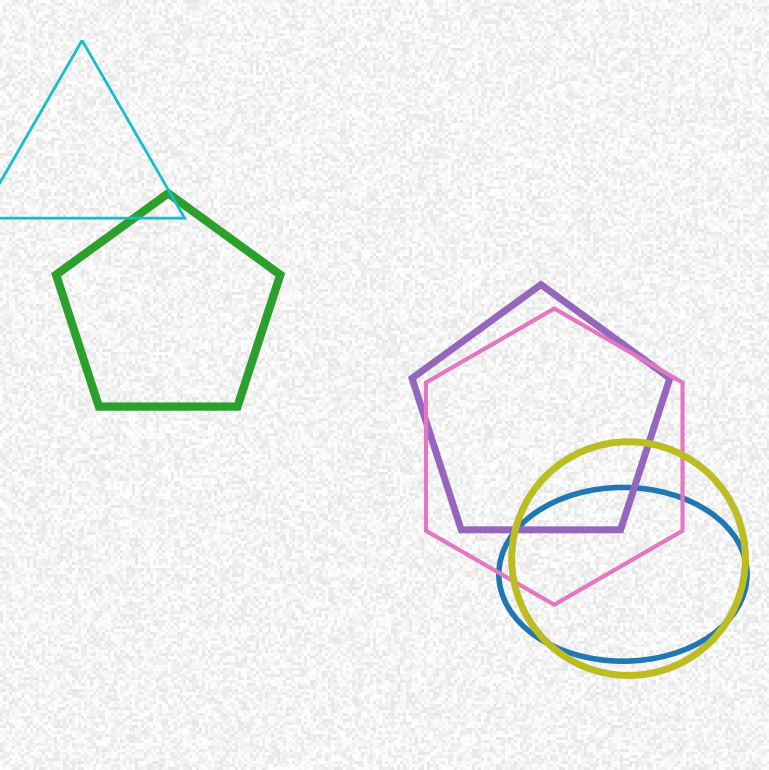[{"shape": "oval", "thickness": 2, "radius": 0.81, "center": [0.809, 0.254]}, {"shape": "pentagon", "thickness": 3, "radius": 0.77, "center": [0.218, 0.596]}, {"shape": "pentagon", "thickness": 2.5, "radius": 0.88, "center": [0.703, 0.454]}, {"shape": "hexagon", "thickness": 1.5, "radius": 0.96, "center": [0.72, 0.407]}, {"shape": "circle", "thickness": 2.5, "radius": 0.76, "center": [0.816, 0.275]}, {"shape": "triangle", "thickness": 1, "radius": 0.77, "center": [0.107, 0.794]}]